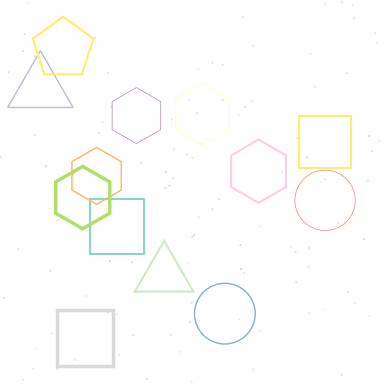[{"shape": "square", "thickness": 1.5, "radius": 0.36, "center": [0.304, 0.412]}, {"shape": "hexagon", "thickness": 0.5, "radius": 0.4, "center": [0.526, 0.703]}, {"shape": "triangle", "thickness": 1, "radius": 0.49, "center": [0.105, 0.77]}, {"shape": "circle", "thickness": 0.5, "radius": 0.39, "center": [0.844, 0.48]}, {"shape": "circle", "thickness": 1, "radius": 0.39, "center": [0.584, 0.185]}, {"shape": "hexagon", "thickness": 1, "radius": 0.37, "center": [0.251, 0.543]}, {"shape": "hexagon", "thickness": 2.5, "radius": 0.41, "center": [0.215, 0.487]}, {"shape": "hexagon", "thickness": 1.5, "radius": 0.41, "center": [0.672, 0.555]}, {"shape": "square", "thickness": 2.5, "radius": 0.37, "center": [0.22, 0.121]}, {"shape": "hexagon", "thickness": 0.5, "radius": 0.36, "center": [0.354, 0.7]}, {"shape": "triangle", "thickness": 1.5, "radius": 0.44, "center": [0.426, 0.287]}, {"shape": "pentagon", "thickness": 1.5, "radius": 0.41, "center": [0.164, 0.874]}, {"shape": "square", "thickness": 1.5, "radius": 0.34, "center": [0.845, 0.631]}]